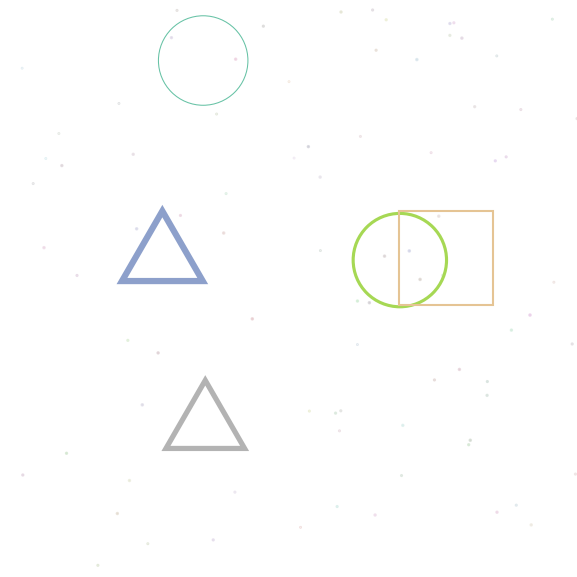[{"shape": "circle", "thickness": 0.5, "radius": 0.39, "center": [0.352, 0.894]}, {"shape": "triangle", "thickness": 3, "radius": 0.4, "center": [0.281, 0.553]}, {"shape": "circle", "thickness": 1.5, "radius": 0.4, "center": [0.692, 0.549]}, {"shape": "square", "thickness": 1, "radius": 0.41, "center": [0.772, 0.552]}, {"shape": "triangle", "thickness": 2.5, "radius": 0.39, "center": [0.355, 0.262]}]